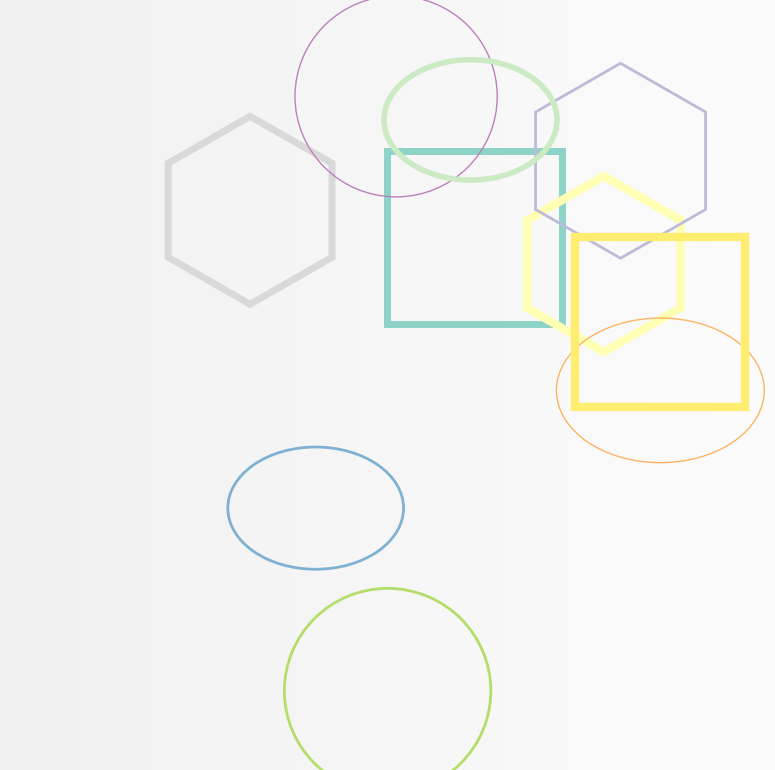[{"shape": "square", "thickness": 2.5, "radius": 0.56, "center": [0.612, 0.692]}, {"shape": "hexagon", "thickness": 3, "radius": 0.57, "center": [0.779, 0.657]}, {"shape": "hexagon", "thickness": 1, "radius": 0.63, "center": [0.801, 0.791]}, {"shape": "oval", "thickness": 1, "radius": 0.57, "center": [0.407, 0.34]}, {"shape": "oval", "thickness": 0.5, "radius": 0.67, "center": [0.852, 0.493]}, {"shape": "circle", "thickness": 1, "radius": 0.67, "center": [0.5, 0.103]}, {"shape": "hexagon", "thickness": 2.5, "radius": 0.61, "center": [0.323, 0.727]}, {"shape": "circle", "thickness": 0.5, "radius": 0.65, "center": [0.511, 0.875]}, {"shape": "oval", "thickness": 2, "radius": 0.56, "center": [0.607, 0.844]}, {"shape": "square", "thickness": 3, "radius": 0.55, "center": [0.851, 0.582]}]